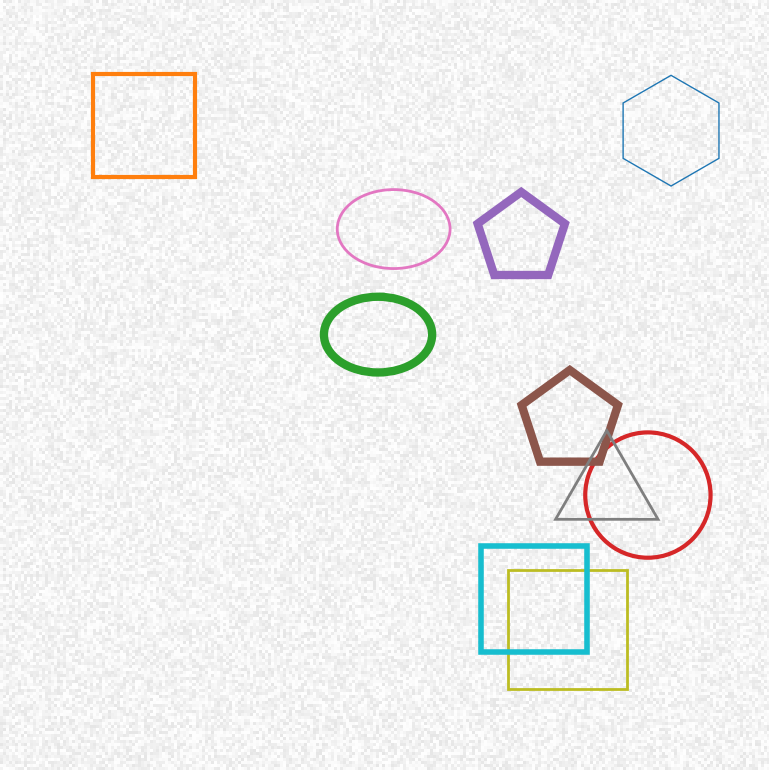[{"shape": "hexagon", "thickness": 0.5, "radius": 0.36, "center": [0.871, 0.83]}, {"shape": "square", "thickness": 1.5, "radius": 0.33, "center": [0.187, 0.837]}, {"shape": "oval", "thickness": 3, "radius": 0.35, "center": [0.491, 0.565]}, {"shape": "circle", "thickness": 1.5, "radius": 0.41, "center": [0.841, 0.357]}, {"shape": "pentagon", "thickness": 3, "radius": 0.3, "center": [0.677, 0.691]}, {"shape": "pentagon", "thickness": 3, "radius": 0.33, "center": [0.74, 0.454]}, {"shape": "oval", "thickness": 1, "radius": 0.37, "center": [0.511, 0.702]}, {"shape": "triangle", "thickness": 1, "radius": 0.38, "center": [0.788, 0.364]}, {"shape": "square", "thickness": 1, "radius": 0.39, "center": [0.738, 0.182]}, {"shape": "square", "thickness": 2, "radius": 0.34, "center": [0.693, 0.222]}]